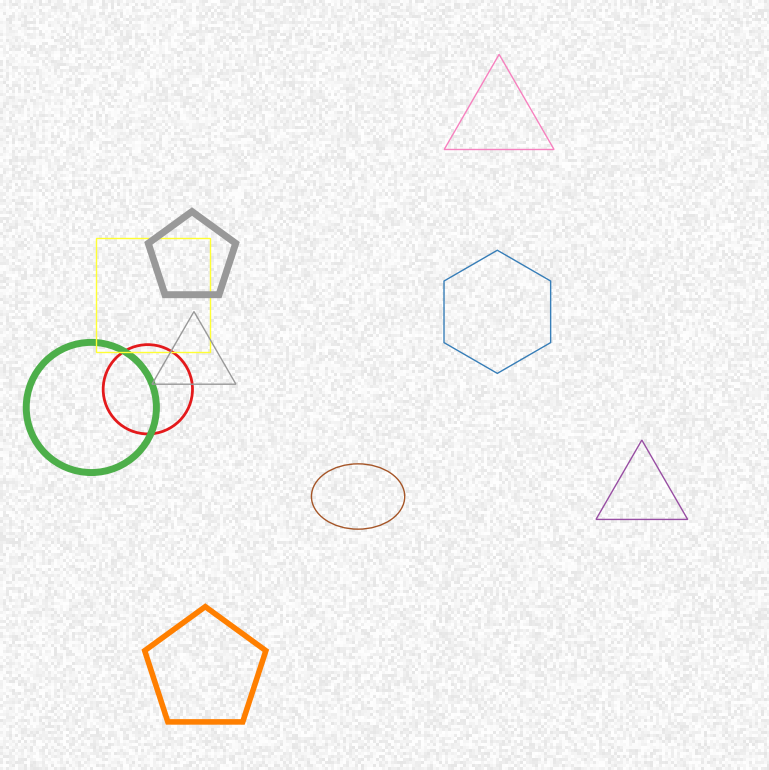[{"shape": "circle", "thickness": 1, "radius": 0.29, "center": [0.192, 0.494]}, {"shape": "hexagon", "thickness": 0.5, "radius": 0.4, "center": [0.646, 0.595]}, {"shape": "circle", "thickness": 2.5, "radius": 0.42, "center": [0.119, 0.471]}, {"shape": "triangle", "thickness": 0.5, "radius": 0.34, "center": [0.834, 0.36]}, {"shape": "pentagon", "thickness": 2, "radius": 0.41, "center": [0.267, 0.129]}, {"shape": "square", "thickness": 0.5, "radius": 0.37, "center": [0.199, 0.617]}, {"shape": "oval", "thickness": 0.5, "radius": 0.3, "center": [0.465, 0.355]}, {"shape": "triangle", "thickness": 0.5, "radius": 0.41, "center": [0.648, 0.847]}, {"shape": "triangle", "thickness": 0.5, "radius": 0.31, "center": [0.252, 0.532]}, {"shape": "pentagon", "thickness": 2.5, "radius": 0.3, "center": [0.249, 0.666]}]